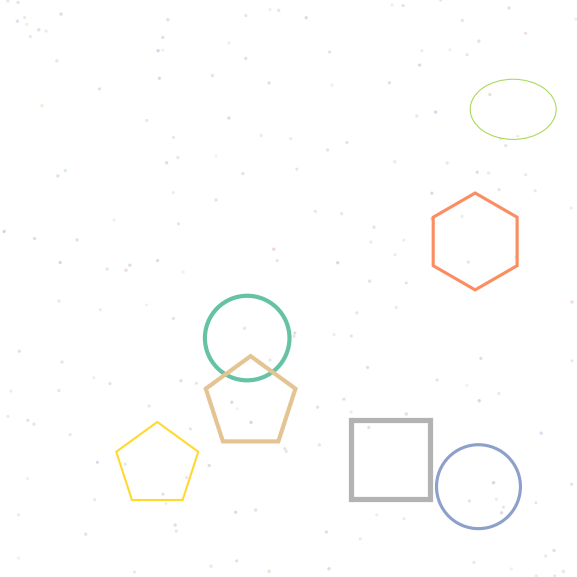[{"shape": "circle", "thickness": 2, "radius": 0.37, "center": [0.428, 0.414]}, {"shape": "hexagon", "thickness": 1.5, "radius": 0.42, "center": [0.823, 0.581]}, {"shape": "circle", "thickness": 1.5, "radius": 0.36, "center": [0.829, 0.156]}, {"shape": "oval", "thickness": 0.5, "radius": 0.37, "center": [0.889, 0.81]}, {"shape": "pentagon", "thickness": 1, "radius": 0.37, "center": [0.272, 0.194]}, {"shape": "pentagon", "thickness": 2, "radius": 0.41, "center": [0.434, 0.301]}, {"shape": "square", "thickness": 2.5, "radius": 0.34, "center": [0.676, 0.203]}]